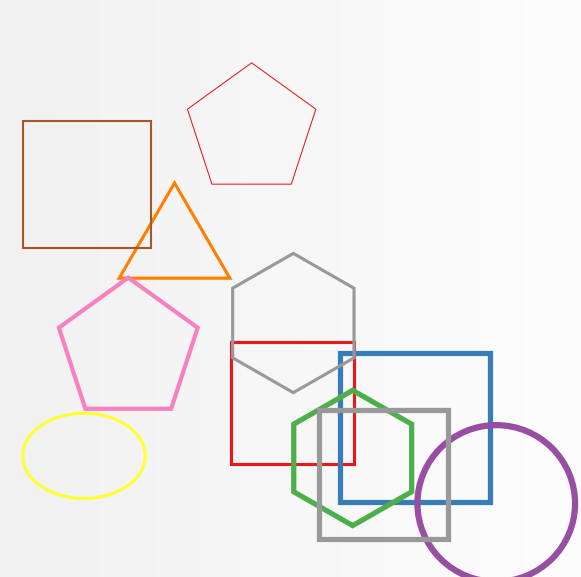[{"shape": "square", "thickness": 1.5, "radius": 0.53, "center": [0.503, 0.301]}, {"shape": "pentagon", "thickness": 0.5, "radius": 0.58, "center": [0.433, 0.774]}, {"shape": "square", "thickness": 2.5, "radius": 0.64, "center": [0.714, 0.259]}, {"shape": "hexagon", "thickness": 2.5, "radius": 0.59, "center": [0.607, 0.206]}, {"shape": "circle", "thickness": 3, "radius": 0.68, "center": [0.854, 0.127]}, {"shape": "triangle", "thickness": 1.5, "radius": 0.55, "center": [0.3, 0.572]}, {"shape": "oval", "thickness": 1.5, "radius": 0.53, "center": [0.145, 0.21]}, {"shape": "square", "thickness": 1, "radius": 0.55, "center": [0.15, 0.68]}, {"shape": "pentagon", "thickness": 2, "radius": 0.63, "center": [0.221, 0.393]}, {"shape": "square", "thickness": 2.5, "radius": 0.56, "center": [0.66, 0.177]}, {"shape": "hexagon", "thickness": 1.5, "radius": 0.6, "center": [0.505, 0.44]}]